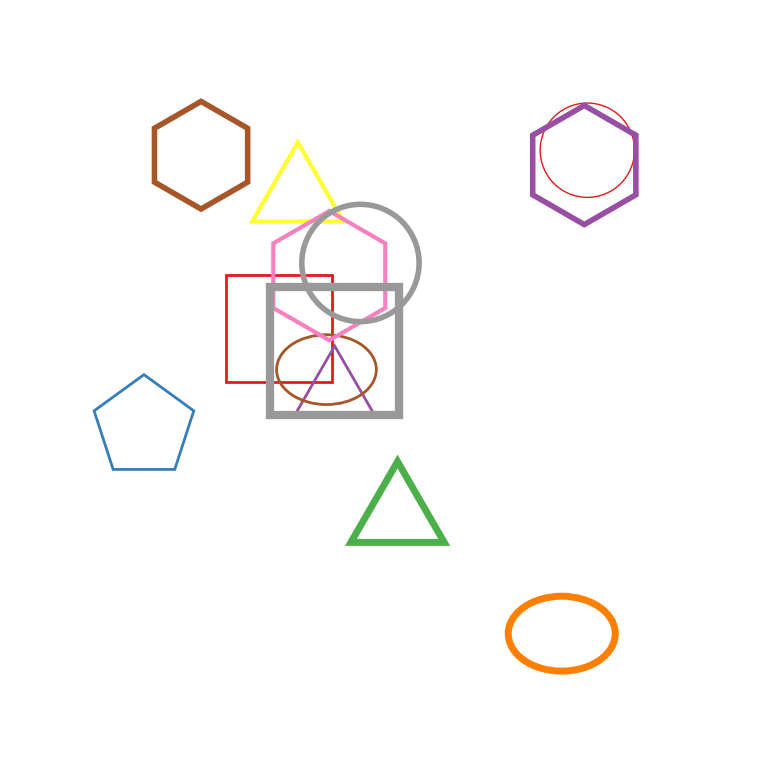[{"shape": "square", "thickness": 1, "radius": 0.35, "center": [0.362, 0.574]}, {"shape": "circle", "thickness": 0.5, "radius": 0.31, "center": [0.763, 0.805]}, {"shape": "pentagon", "thickness": 1, "radius": 0.34, "center": [0.187, 0.445]}, {"shape": "triangle", "thickness": 2.5, "radius": 0.35, "center": [0.516, 0.331]}, {"shape": "triangle", "thickness": 1, "radius": 0.29, "center": [0.435, 0.493]}, {"shape": "hexagon", "thickness": 2, "radius": 0.39, "center": [0.759, 0.786]}, {"shape": "oval", "thickness": 2.5, "radius": 0.35, "center": [0.73, 0.177]}, {"shape": "triangle", "thickness": 1.5, "radius": 0.34, "center": [0.387, 0.747]}, {"shape": "hexagon", "thickness": 2, "radius": 0.35, "center": [0.261, 0.798]}, {"shape": "oval", "thickness": 1, "radius": 0.32, "center": [0.424, 0.52]}, {"shape": "hexagon", "thickness": 1.5, "radius": 0.42, "center": [0.428, 0.642]}, {"shape": "circle", "thickness": 2, "radius": 0.38, "center": [0.468, 0.658]}, {"shape": "square", "thickness": 3, "radius": 0.42, "center": [0.434, 0.544]}]